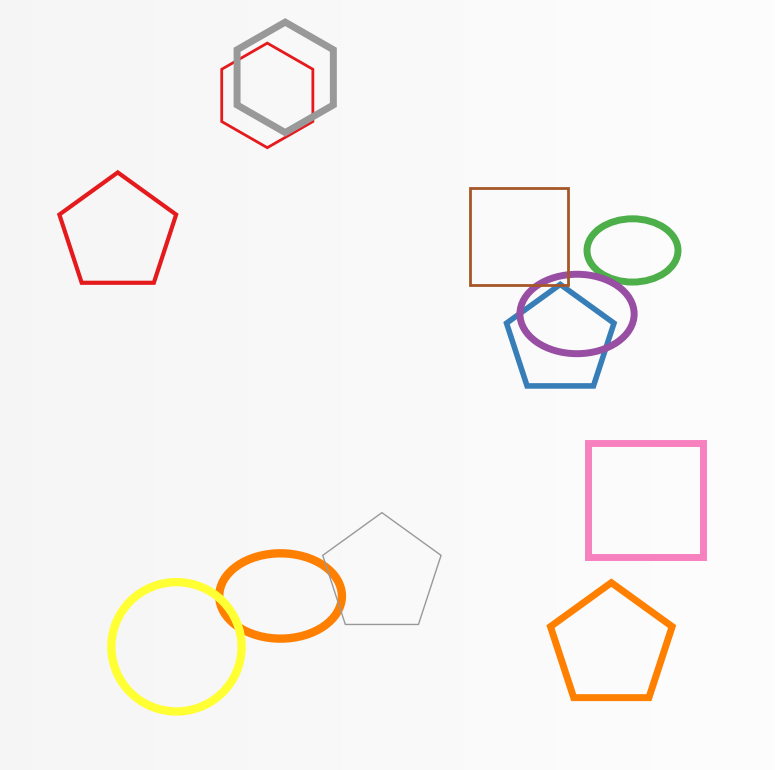[{"shape": "hexagon", "thickness": 1, "radius": 0.34, "center": [0.345, 0.876]}, {"shape": "pentagon", "thickness": 1.5, "radius": 0.4, "center": [0.152, 0.697]}, {"shape": "pentagon", "thickness": 2, "radius": 0.36, "center": [0.723, 0.558]}, {"shape": "oval", "thickness": 2.5, "radius": 0.29, "center": [0.816, 0.675]}, {"shape": "oval", "thickness": 2.5, "radius": 0.37, "center": [0.745, 0.592]}, {"shape": "pentagon", "thickness": 2.5, "radius": 0.41, "center": [0.789, 0.161]}, {"shape": "oval", "thickness": 3, "radius": 0.4, "center": [0.362, 0.226]}, {"shape": "circle", "thickness": 3, "radius": 0.42, "center": [0.228, 0.16]}, {"shape": "square", "thickness": 1, "radius": 0.32, "center": [0.669, 0.693]}, {"shape": "square", "thickness": 2.5, "radius": 0.37, "center": [0.833, 0.35]}, {"shape": "pentagon", "thickness": 0.5, "radius": 0.4, "center": [0.493, 0.254]}, {"shape": "hexagon", "thickness": 2.5, "radius": 0.36, "center": [0.368, 0.9]}]